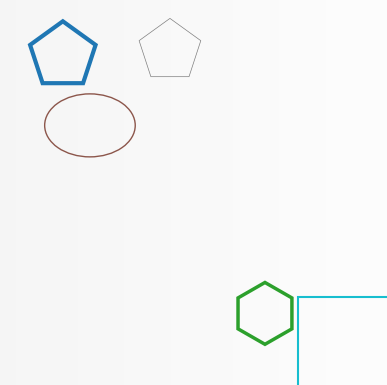[{"shape": "pentagon", "thickness": 3, "radius": 0.44, "center": [0.162, 0.856]}, {"shape": "hexagon", "thickness": 2.5, "radius": 0.4, "center": [0.684, 0.186]}, {"shape": "oval", "thickness": 1, "radius": 0.58, "center": [0.232, 0.674]}, {"shape": "pentagon", "thickness": 0.5, "radius": 0.42, "center": [0.439, 0.869]}, {"shape": "square", "thickness": 1.5, "radius": 0.59, "center": [0.886, 0.111]}]